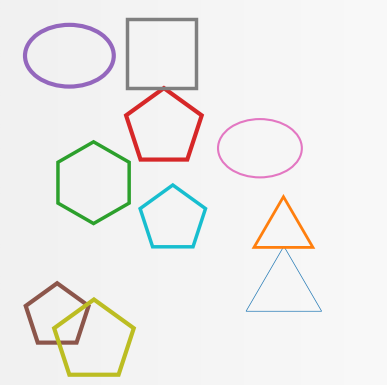[{"shape": "triangle", "thickness": 0.5, "radius": 0.56, "center": [0.733, 0.248]}, {"shape": "triangle", "thickness": 2, "radius": 0.44, "center": [0.731, 0.401]}, {"shape": "hexagon", "thickness": 2.5, "radius": 0.53, "center": [0.241, 0.526]}, {"shape": "pentagon", "thickness": 3, "radius": 0.51, "center": [0.423, 0.669]}, {"shape": "oval", "thickness": 3, "radius": 0.57, "center": [0.179, 0.855]}, {"shape": "pentagon", "thickness": 3, "radius": 0.43, "center": [0.147, 0.179]}, {"shape": "oval", "thickness": 1.5, "radius": 0.54, "center": [0.671, 0.615]}, {"shape": "square", "thickness": 2.5, "radius": 0.45, "center": [0.418, 0.86]}, {"shape": "pentagon", "thickness": 3, "radius": 0.54, "center": [0.242, 0.114]}, {"shape": "pentagon", "thickness": 2.5, "radius": 0.44, "center": [0.446, 0.431]}]